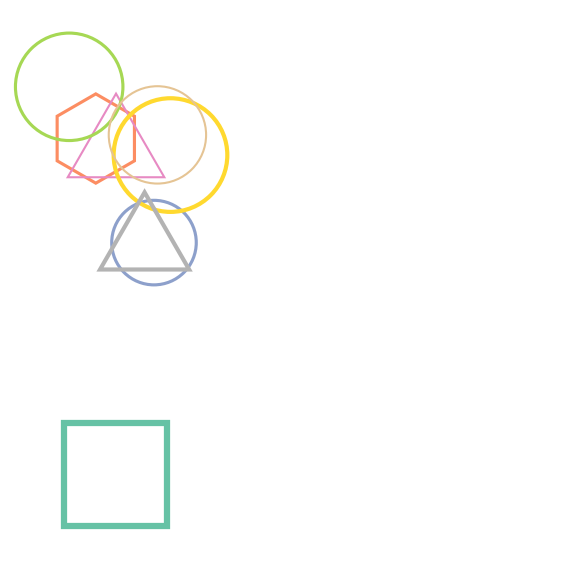[{"shape": "square", "thickness": 3, "radius": 0.45, "center": [0.2, 0.178]}, {"shape": "hexagon", "thickness": 1.5, "radius": 0.39, "center": [0.166, 0.759]}, {"shape": "circle", "thickness": 1.5, "radius": 0.37, "center": [0.267, 0.579]}, {"shape": "triangle", "thickness": 1, "radius": 0.48, "center": [0.201, 0.74]}, {"shape": "circle", "thickness": 1.5, "radius": 0.47, "center": [0.12, 0.849]}, {"shape": "circle", "thickness": 2, "radius": 0.49, "center": [0.295, 0.731]}, {"shape": "circle", "thickness": 1, "radius": 0.42, "center": [0.273, 0.766]}, {"shape": "triangle", "thickness": 2, "radius": 0.45, "center": [0.25, 0.577]}]